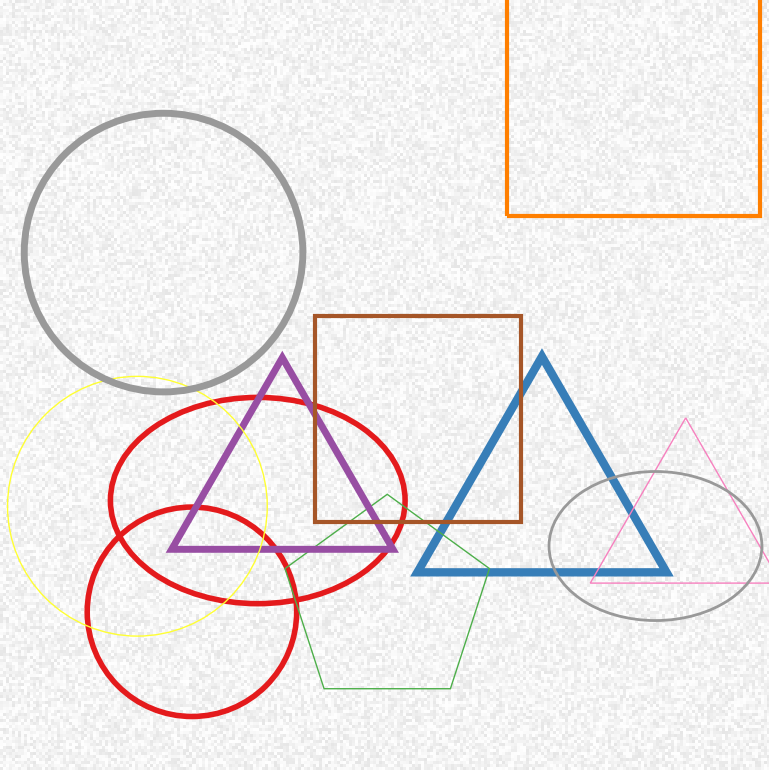[{"shape": "oval", "thickness": 2, "radius": 0.96, "center": [0.335, 0.35]}, {"shape": "circle", "thickness": 2, "radius": 0.68, "center": [0.249, 0.205]}, {"shape": "triangle", "thickness": 3, "radius": 0.93, "center": [0.704, 0.35]}, {"shape": "pentagon", "thickness": 0.5, "radius": 0.7, "center": [0.503, 0.218]}, {"shape": "triangle", "thickness": 2.5, "radius": 0.83, "center": [0.367, 0.37]}, {"shape": "square", "thickness": 1.5, "radius": 0.82, "center": [0.823, 0.884]}, {"shape": "circle", "thickness": 0.5, "radius": 0.84, "center": [0.178, 0.343]}, {"shape": "square", "thickness": 1.5, "radius": 0.67, "center": [0.542, 0.456]}, {"shape": "triangle", "thickness": 0.5, "radius": 0.72, "center": [0.89, 0.314]}, {"shape": "oval", "thickness": 1, "radius": 0.69, "center": [0.851, 0.291]}, {"shape": "circle", "thickness": 2.5, "radius": 0.9, "center": [0.212, 0.672]}]